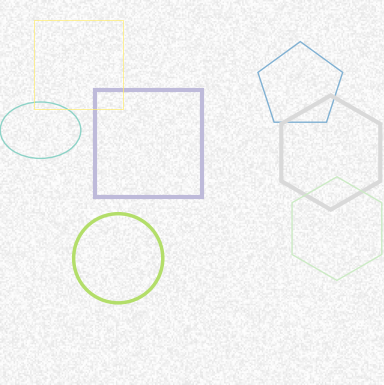[{"shape": "oval", "thickness": 1, "radius": 0.52, "center": [0.105, 0.662]}, {"shape": "square", "thickness": 3, "radius": 0.7, "center": [0.385, 0.628]}, {"shape": "pentagon", "thickness": 1, "radius": 0.58, "center": [0.78, 0.776]}, {"shape": "circle", "thickness": 2.5, "radius": 0.58, "center": [0.307, 0.329]}, {"shape": "hexagon", "thickness": 3, "radius": 0.74, "center": [0.859, 0.604]}, {"shape": "hexagon", "thickness": 1, "radius": 0.67, "center": [0.875, 0.406]}, {"shape": "square", "thickness": 0.5, "radius": 0.58, "center": [0.204, 0.832]}]